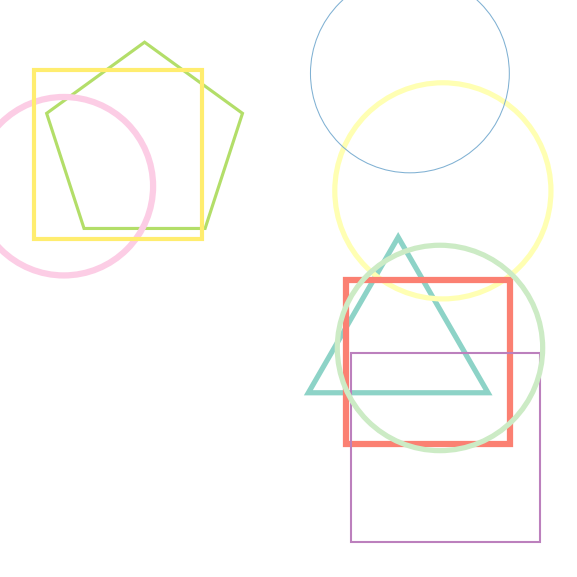[{"shape": "triangle", "thickness": 2.5, "radius": 0.9, "center": [0.689, 0.409]}, {"shape": "circle", "thickness": 2.5, "radius": 0.94, "center": [0.767, 0.669]}, {"shape": "square", "thickness": 3, "radius": 0.71, "center": [0.74, 0.372]}, {"shape": "circle", "thickness": 0.5, "radius": 0.86, "center": [0.71, 0.872]}, {"shape": "pentagon", "thickness": 1.5, "radius": 0.89, "center": [0.25, 0.748]}, {"shape": "circle", "thickness": 3, "radius": 0.77, "center": [0.111, 0.677]}, {"shape": "square", "thickness": 1, "radius": 0.82, "center": [0.771, 0.225]}, {"shape": "circle", "thickness": 2.5, "radius": 0.89, "center": [0.762, 0.397]}, {"shape": "square", "thickness": 2, "radius": 0.73, "center": [0.204, 0.732]}]